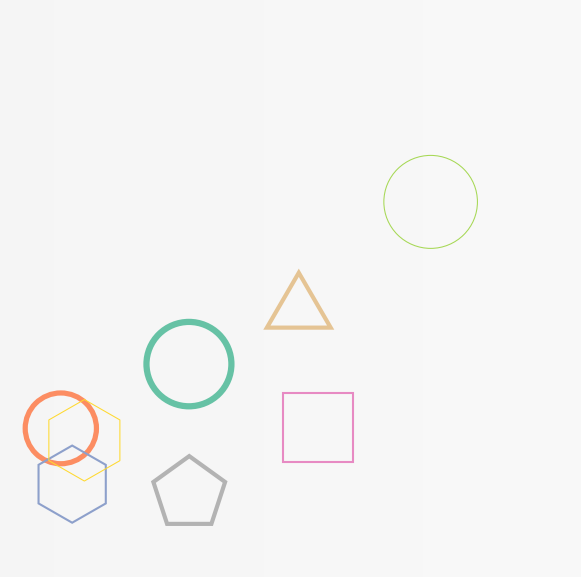[{"shape": "circle", "thickness": 3, "radius": 0.37, "center": [0.325, 0.369]}, {"shape": "circle", "thickness": 2.5, "radius": 0.31, "center": [0.105, 0.257]}, {"shape": "hexagon", "thickness": 1, "radius": 0.33, "center": [0.124, 0.161]}, {"shape": "square", "thickness": 1, "radius": 0.3, "center": [0.548, 0.259]}, {"shape": "circle", "thickness": 0.5, "radius": 0.4, "center": [0.741, 0.65]}, {"shape": "hexagon", "thickness": 0.5, "radius": 0.35, "center": [0.145, 0.237]}, {"shape": "triangle", "thickness": 2, "radius": 0.32, "center": [0.514, 0.463]}, {"shape": "pentagon", "thickness": 2, "radius": 0.32, "center": [0.326, 0.144]}]